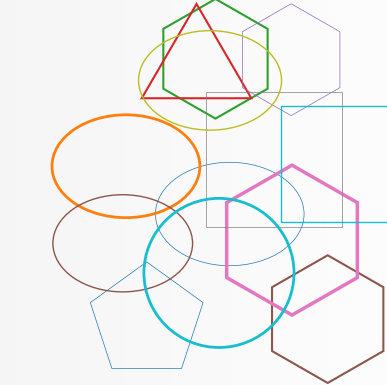[{"shape": "pentagon", "thickness": 0.5, "radius": 0.76, "center": [0.379, 0.167]}, {"shape": "oval", "thickness": 0.5, "radius": 0.96, "center": [0.593, 0.444]}, {"shape": "oval", "thickness": 2, "radius": 0.95, "center": [0.325, 0.568]}, {"shape": "hexagon", "thickness": 1.5, "radius": 0.78, "center": [0.556, 0.847]}, {"shape": "triangle", "thickness": 1.5, "radius": 0.82, "center": [0.507, 0.826]}, {"shape": "hexagon", "thickness": 0.5, "radius": 0.73, "center": [0.751, 0.845]}, {"shape": "hexagon", "thickness": 1.5, "radius": 0.83, "center": [0.846, 0.171]}, {"shape": "oval", "thickness": 1, "radius": 0.9, "center": [0.317, 0.368]}, {"shape": "hexagon", "thickness": 2.5, "radius": 0.97, "center": [0.754, 0.376]}, {"shape": "square", "thickness": 0.5, "radius": 0.87, "center": [0.707, 0.585]}, {"shape": "oval", "thickness": 1, "radius": 0.92, "center": [0.542, 0.791]}, {"shape": "circle", "thickness": 2, "radius": 0.97, "center": [0.565, 0.291]}, {"shape": "square", "thickness": 1, "radius": 0.75, "center": [0.875, 0.574]}]